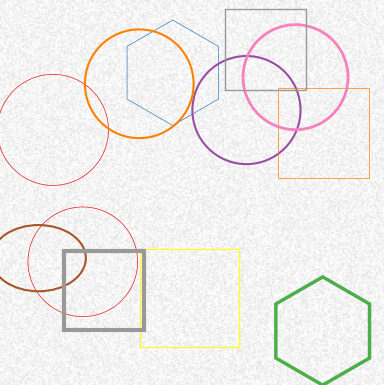[{"shape": "circle", "thickness": 0.5, "radius": 0.71, "center": [0.215, 0.32]}, {"shape": "circle", "thickness": 0.5, "radius": 0.72, "center": [0.137, 0.663]}, {"shape": "hexagon", "thickness": 0.5, "radius": 0.68, "center": [0.449, 0.811]}, {"shape": "hexagon", "thickness": 2.5, "radius": 0.7, "center": [0.838, 0.14]}, {"shape": "circle", "thickness": 1.5, "radius": 0.7, "center": [0.64, 0.714]}, {"shape": "square", "thickness": 0.5, "radius": 0.59, "center": [0.84, 0.654]}, {"shape": "circle", "thickness": 1.5, "radius": 0.71, "center": [0.362, 0.782]}, {"shape": "square", "thickness": 1, "radius": 0.64, "center": [0.492, 0.226]}, {"shape": "oval", "thickness": 1.5, "radius": 0.61, "center": [0.1, 0.329]}, {"shape": "circle", "thickness": 2, "radius": 0.68, "center": [0.768, 0.8]}, {"shape": "square", "thickness": 3, "radius": 0.52, "center": [0.27, 0.245]}, {"shape": "square", "thickness": 1, "radius": 0.52, "center": [0.69, 0.871]}]